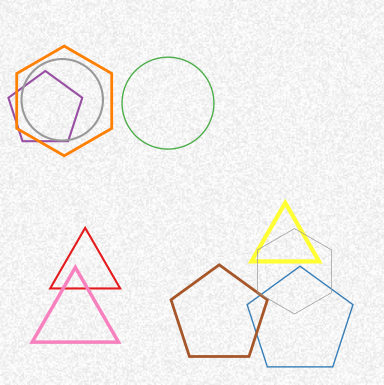[{"shape": "triangle", "thickness": 1.5, "radius": 0.52, "center": [0.221, 0.303]}, {"shape": "pentagon", "thickness": 1, "radius": 0.72, "center": [0.779, 0.164]}, {"shape": "circle", "thickness": 1, "radius": 0.6, "center": [0.436, 0.732]}, {"shape": "pentagon", "thickness": 1.5, "radius": 0.5, "center": [0.118, 0.715]}, {"shape": "hexagon", "thickness": 2, "radius": 0.71, "center": [0.167, 0.738]}, {"shape": "triangle", "thickness": 3, "radius": 0.51, "center": [0.741, 0.372]}, {"shape": "pentagon", "thickness": 2, "radius": 0.66, "center": [0.569, 0.181]}, {"shape": "triangle", "thickness": 2.5, "radius": 0.65, "center": [0.196, 0.176]}, {"shape": "hexagon", "thickness": 0.5, "radius": 0.55, "center": [0.765, 0.295]}, {"shape": "circle", "thickness": 1.5, "radius": 0.53, "center": [0.162, 0.741]}]